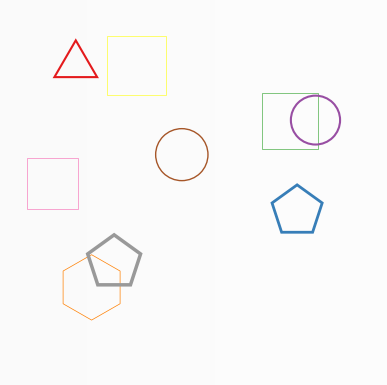[{"shape": "triangle", "thickness": 1.5, "radius": 0.32, "center": [0.196, 0.832]}, {"shape": "pentagon", "thickness": 2, "radius": 0.34, "center": [0.767, 0.452]}, {"shape": "square", "thickness": 0.5, "radius": 0.36, "center": [0.749, 0.686]}, {"shape": "circle", "thickness": 1.5, "radius": 0.32, "center": [0.814, 0.688]}, {"shape": "hexagon", "thickness": 0.5, "radius": 0.42, "center": [0.236, 0.254]}, {"shape": "square", "thickness": 0.5, "radius": 0.38, "center": [0.351, 0.83]}, {"shape": "circle", "thickness": 1, "radius": 0.34, "center": [0.469, 0.598]}, {"shape": "square", "thickness": 0.5, "radius": 0.33, "center": [0.136, 0.523]}, {"shape": "pentagon", "thickness": 2.5, "radius": 0.36, "center": [0.295, 0.318]}]